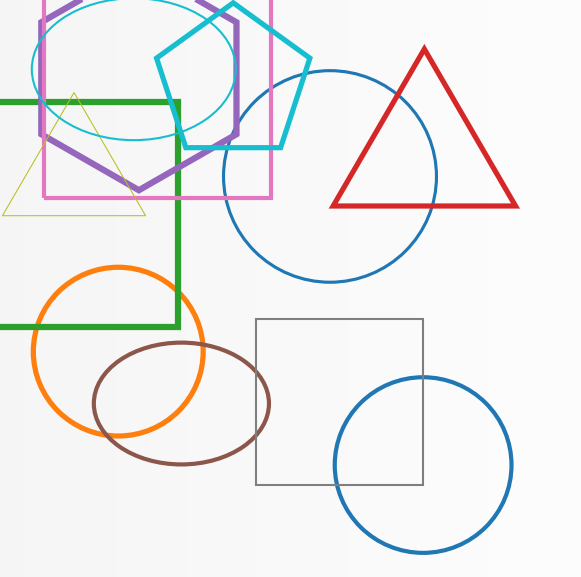[{"shape": "circle", "thickness": 1.5, "radius": 0.92, "center": [0.568, 0.694]}, {"shape": "circle", "thickness": 2, "radius": 0.76, "center": [0.728, 0.194]}, {"shape": "circle", "thickness": 2.5, "radius": 0.73, "center": [0.203, 0.39]}, {"shape": "square", "thickness": 3, "radius": 0.97, "center": [0.111, 0.627]}, {"shape": "triangle", "thickness": 2.5, "radius": 0.91, "center": [0.73, 0.733]}, {"shape": "hexagon", "thickness": 3, "radius": 0.97, "center": [0.239, 0.864]}, {"shape": "oval", "thickness": 2, "radius": 0.75, "center": [0.312, 0.3]}, {"shape": "square", "thickness": 2, "radius": 0.98, "center": [0.271, 0.851]}, {"shape": "square", "thickness": 1, "radius": 0.72, "center": [0.584, 0.303]}, {"shape": "triangle", "thickness": 0.5, "radius": 0.71, "center": [0.127, 0.697]}, {"shape": "pentagon", "thickness": 2.5, "radius": 0.69, "center": [0.401, 0.856]}, {"shape": "oval", "thickness": 1, "radius": 0.88, "center": [0.23, 0.879]}]